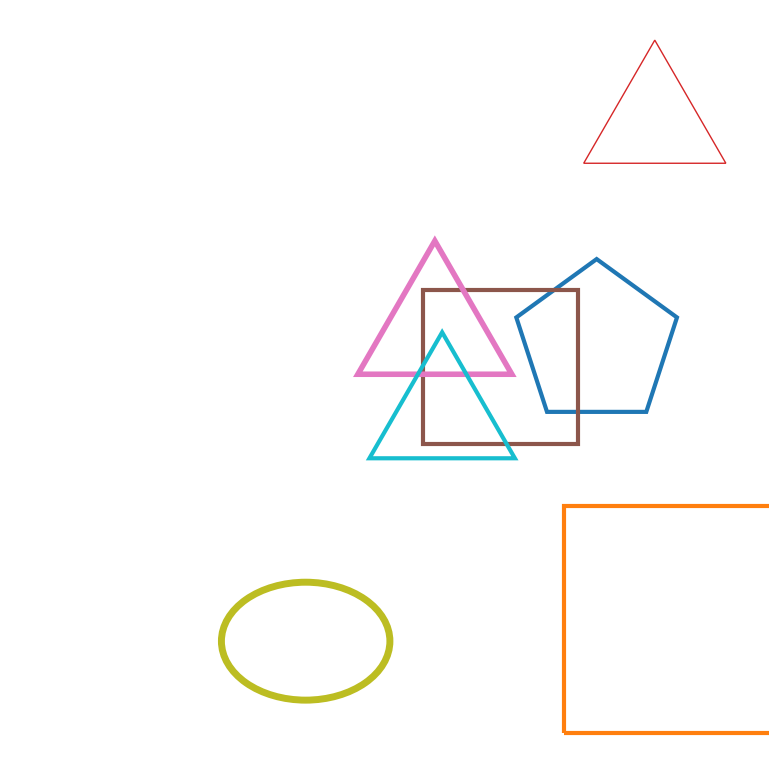[{"shape": "pentagon", "thickness": 1.5, "radius": 0.55, "center": [0.775, 0.554]}, {"shape": "square", "thickness": 1.5, "radius": 0.74, "center": [0.88, 0.196]}, {"shape": "triangle", "thickness": 0.5, "radius": 0.53, "center": [0.85, 0.841]}, {"shape": "square", "thickness": 1.5, "radius": 0.5, "center": [0.65, 0.523]}, {"shape": "triangle", "thickness": 2, "radius": 0.58, "center": [0.565, 0.572]}, {"shape": "oval", "thickness": 2.5, "radius": 0.55, "center": [0.397, 0.167]}, {"shape": "triangle", "thickness": 1.5, "radius": 0.55, "center": [0.574, 0.459]}]